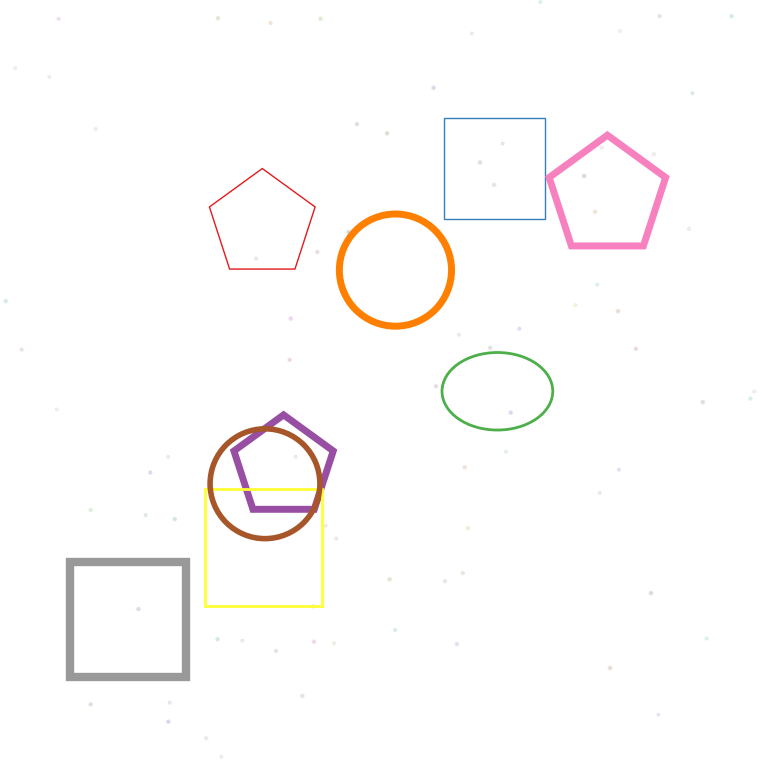[{"shape": "pentagon", "thickness": 0.5, "radius": 0.36, "center": [0.341, 0.709]}, {"shape": "square", "thickness": 0.5, "radius": 0.33, "center": [0.642, 0.781]}, {"shape": "oval", "thickness": 1, "radius": 0.36, "center": [0.646, 0.492]}, {"shape": "pentagon", "thickness": 2.5, "radius": 0.34, "center": [0.368, 0.393]}, {"shape": "circle", "thickness": 2.5, "radius": 0.36, "center": [0.514, 0.649]}, {"shape": "square", "thickness": 1, "radius": 0.38, "center": [0.342, 0.289]}, {"shape": "circle", "thickness": 2, "radius": 0.36, "center": [0.344, 0.372]}, {"shape": "pentagon", "thickness": 2.5, "radius": 0.4, "center": [0.789, 0.745]}, {"shape": "square", "thickness": 3, "radius": 0.37, "center": [0.166, 0.196]}]